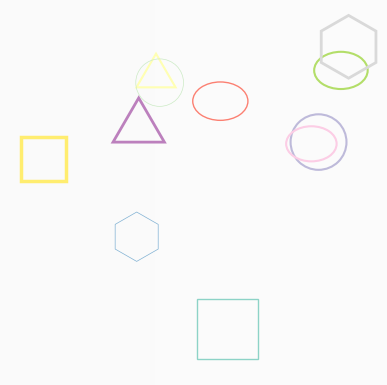[{"shape": "square", "thickness": 1, "radius": 0.39, "center": [0.587, 0.145]}, {"shape": "triangle", "thickness": 1.5, "radius": 0.29, "center": [0.403, 0.802]}, {"shape": "circle", "thickness": 1.5, "radius": 0.36, "center": [0.822, 0.631]}, {"shape": "oval", "thickness": 1, "radius": 0.36, "center": [0.569, 0.737]}, {"shape": "hexagon", "thickness": 0.5, "radius": 0.32, "center": [0.353, 0.385]}, {"shape": "oval", "thickness": 1.5, "radius": 0.35, "center": [0.88, 0.817]}, {"shape": "oval", "thickness": 1.5, "radius": 0.33, "center": [0.804, 0.626]}, {"shape": "hexagon", "thickness": 2, "radius": 0.41, "center": [0.9, 0.878]}, {"shape": "triangle", "thickness": 2, "radius": 0.38, "center": [0.358, 0.669]}, {"shape": "circle", "thickness": 0.5, "radius": 0.31, "center": [0.412, 0.785]}, {"shape": "square", "thickness": 2.5, "radius": 0.29, "center": [0.113, 0.587]}]